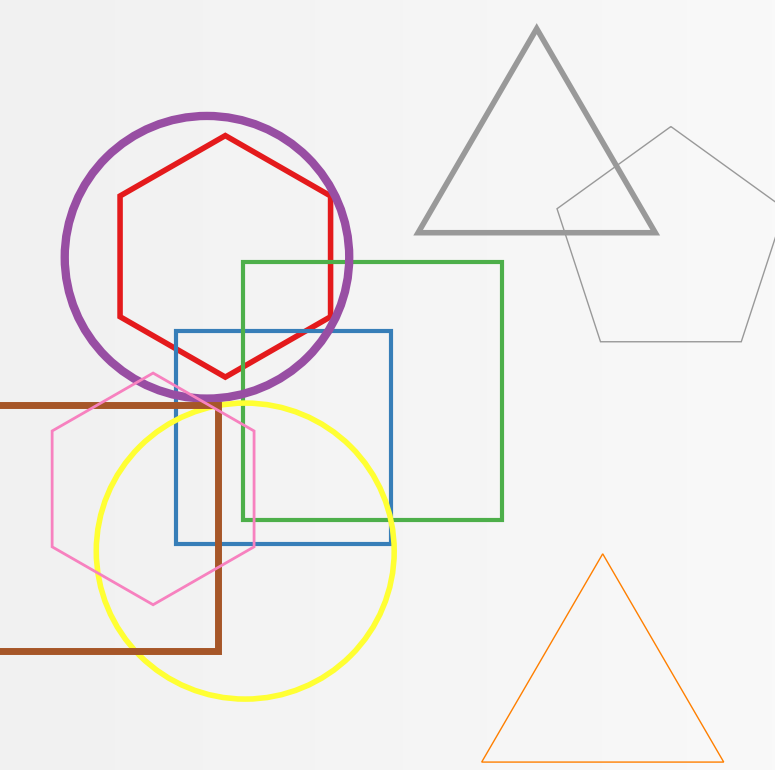[{"shape": "hexagon", "thickness": 2, "radius": 0.78, "center": [0.291, 0.667]}, {"shape": "square", "thickness": 1.5, "radius": 0.69, "center": [0.366, 0.431]}, {"shape": "square", "thickness": 1.5, "radius": 0.84, "center": [0.481, 0.492]}, {"shape": "circle", "thickness": 3, "radius": 0.92, "center": [0.267, 0.666]}, {"shape": "triangle", "thickness": 0.5, "radius": 0.9, "center": [0.778, 0.1]}, {"shape": "circle", "thickness": 2, "radius": 0.96, "center": [0.316, 0.284]}, {"shape": "square", "thickness": 2.5, "radius": 0.8, "center": [0.121, 0.314]}, {"shape": "hexagon", "thickness": 1, "radius": 0.75, "center": [0.198, 0.365]}, {"shape": "triangle", "thickness": 2, "radius": 0.88, "center": [0.693, 0.786]}, {"shape": "pentagon", "thickness": 0.5, "radius": 0.77, "center": [0.866, 0.681]}]